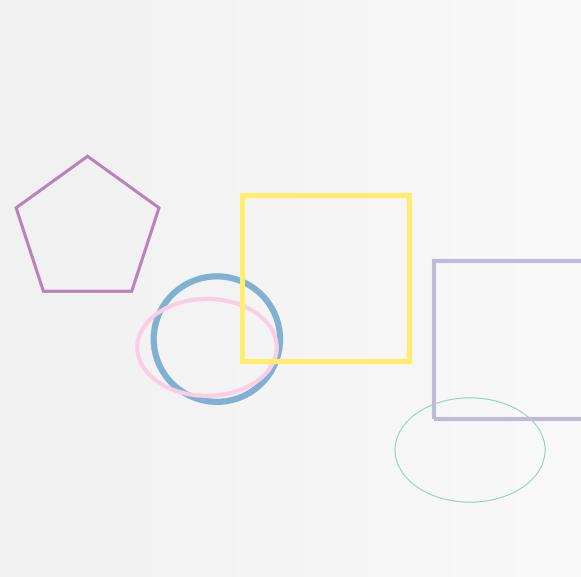[{"shape": "oval", "thickness": 0.5, "radius": 0.65, "center": [0.809, 0.22]}, {"shape": "square", "thickness": 2, "radius": 0.68, "center": [0.883, 0.41]}, {"shape": "circle", "thickness": 3, "radius": 0.54, "center": [0.373, 0.412]}, {"shape": "oval", "thickness": 2, "radius": 0.6, "center": [0.356, 0.398]}, {"shape": "pentagon", "thickness": 1.5, "radius": 0.65, "center": [0.151, 0.599]}, {"shape": "square", "thickness": 2.5, "radius": 0.72, "center": [0.56, 0.518]}]